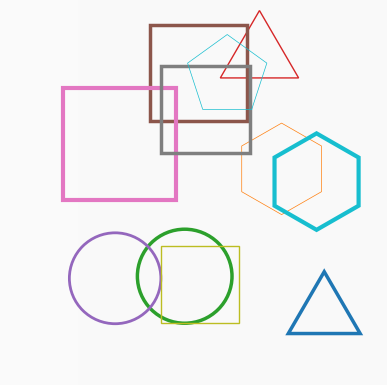[{"shape": "triangle", "thickness": 2.5, "radius": 0.54, "center": [0.837, 0.187]}, {"shape": "hexagon", "thickness": 0.5, "radius": 0.59, "center": [0.727, 0.561]}, {"shape": "circle", "thickness": 2.5, "radius": 0.61, "center": [0.477, 0.283]}, {"shape": "triangle", "thickness": 1, "radius": 0.58, "center": [0.67, 0.856]}, {"shape": "circle", "thickness": 2, "radius": 0.59, "center": [0.297, 0.277]}, {"shape": "square", "thickness": 2.5, "radius": 0.63, "center": [0.512, 0.81]}, {"shape": "square", "thickness": 3, "radius": 0.73, "center": [0.309, 0.626]}, {"shape": "square", "thickness": 2.5, "radius": 0.57, "center": [0.53, 0.716]}, {"shape": "square", "thickness": 1, "radius": 0.5, "center": [0.516, 0.262]}, {"shape": "hexagon", "thickness": 3, "radius": 0.63, "center": [0.817, 0.528]}, {"shape": "pentagon", "thickness": 0.5, "radius": 0.54, "center": [0.586, 0.803]}]